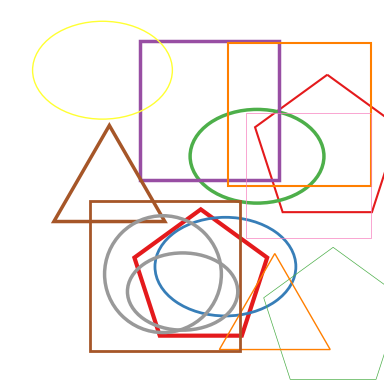[{"shape": "pentagon", "thickness": 3, "radius": 0.91, "center": [0.522, 0.275]}, {"shape": "pentagon", "thickness": 1.5, "radius": 0.99, "center": [0.85, 0.609]}, {"shape": "oval", "thickness": 2, "radius": 0.91, "center": [0.585, 0.307]}, {"shape": "oval", "thickness": 2.5, "radius": 0.87, "center": [0.668, 0.594]}, {"shape": "pentagon", "thickness": 0.5, "radius": 0.95, "center": [0.865, 0.168]}, {"shape": "square", "thickness": 2.5, "radius": 0.91, "center": [0.544, 0.713]}, {"shape": "square", "thickness": 1.5, "radius": 0.93, "center": [0.778, 0.703]}, {"shape": "triangle", "thickness": 1, "radius": 0.83, "center": [0.714, 0.175]}, {"shape": "oval", "thickness": 1, "radius": 0.91, "center": [0.266, 0.818]}, {"shape": "triangle", "thickness": 2.5, "radius": 0.83, "center": [0.284, 0.508]}, {"shape": "square", "thickness": 2, "radius": 0.98, "center": [0.43, 0.284]}, {"shape": "square", "thickness": 0.5, "radius": 0.81, "center": [0.802, 0.544]}, {"shape": "oval", "thickness": 2.5, "radius": 0.72, "center": [0.474, 0.243]}, {"shape": "circle", "thickness": 2.5, "radius": 0.76, "center": [0.423, 0.288]}]